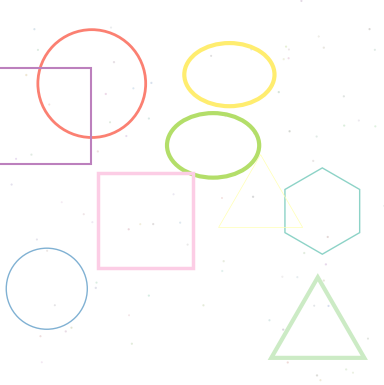[{"shape": "hexagon", "thickness": 1, "radius": 0.56, "center": [0.837, 0.452]}, {"shape": "triangle", "thickness": 0.5, "radius": 0.63, "center": [0.677, 0.472]}, {"shape": "circle", "thickness": 2, "radius": 0.7, "center": [0.238, 0.783]}, {"shape": "circle", "thickness": 1, "radius": 0.53, "center": [0.121, 0.25]}, {"shape": "oval", "thickness": 3, "radius": 0.6, "center": [0.553, 0.622]}, {"shape": "square", "thickness": 2.5, "radius": 0.62, "center": [0.378, 0.427]}, {"shape": "square", "thickness": 1.5, "radius": 0.63, "center": [0.11, 0.699]}, {"shape": "triangle", "thickness": 3, "radius": 0.7, "center": [0.825, 0.14]}, {"shape": "oval", "thickness": 3, "radius": 0.59, "center": [0.596, 0.806]}]